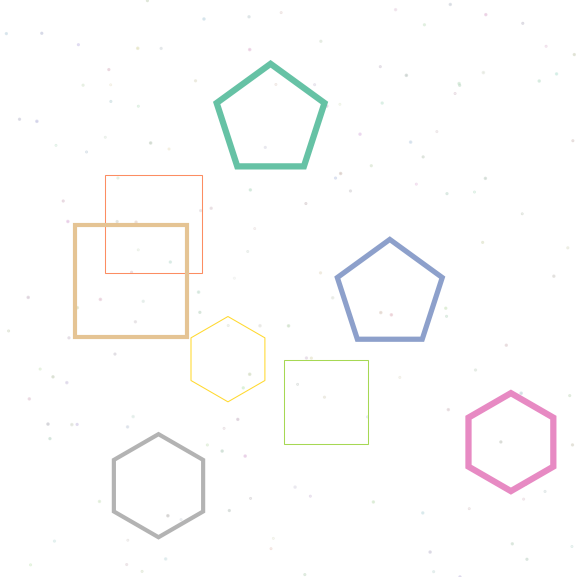[{"shape": "pentagon", "thickness": 3, "radius": 0.49, "center": [0.469, 0.79]}, {"shape": "square", "thickness": 0.5, "radius": 0.42, "center": [0.266, 0.612]}, {"shape": "pentagon", "thickness": 2.5, "radius": 0.48, "center": [0.675, 0.489]}, {"shape": "hexagon", "thickness": 3, "radius": 0.42, "center": [0.885, 0.234]}, {"shape": "square", "thickness": 0.5, "radius": 0.36, "center": [0.564, 0.303]}, {"shape": "hexagon", "thickness": 0.5, "radius": 0.37, "center": [0.395, 0.377]}, {"shape": "square", "thickness": 2, "radius": 0.48, "center": [0.226, 0.512]}, {"shape": "hexagon", "thickness": 2, "radius": 0.45, "center": [0.274, 0.158]}]